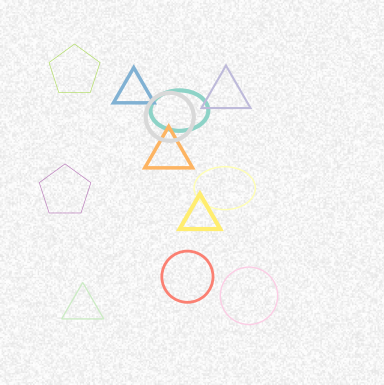[{"shape": "oval", "thickness": 3, "radius": 0.38, "center": [0.466, 0.713]}, {"shape": "oval", "thickness": 1, "radius": 0.4, "center": [0.584, 0.511]}, {"shape": "triangle", "thickness": 1.5, "radius": 0.37, "center": [0.587, 0.756]}, {"shape": "circle", "thickness": 2, "radius": 0.33, "center": [0.487, 0.281]}, {"shape": "triangle", "thickness": 2.5, "radius": 0.3, "center": [0.347, 0.763]}, {"shape": "triangle", "thickness": 2.5, "radius": 0.36, "center": [0.438, 0.6]}, {"shape": "pentagon", "thickness": 0.5, "radius": 0.35, "center": [0.194, 0.816]}, {"shape": "circle", "thickness": 1, "radius": 0.37, "center": [0.647, 0.232]}, {"shape": "circle", "thickness": 3, "radius": 0.31, "center": [0.441, 0.697]}, {"shape": "pentagon", "thickness": 0.5, "radius": 0.35, "center": [0.169, 0.504]}, {"shape": "triangle", "thickness": 1, "radius": 0.32, "center": [0.215, 0.203]}, {"shape": "triangle", "thickness": 3, "radius": 0.3, "center": [0.519, 0.436]}]